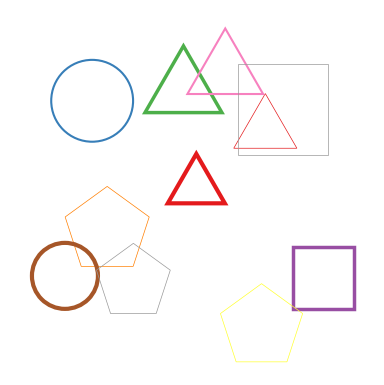[{"shape": "triangle", "thickness": 3, "radius": 0.43, "center": [0.51, 0.515]}, {"shape": "triangle", "thickness": 0.5, "radius": 0.47, "center": [0.689, 0.662]}, {"shape": "circle", "thickness": 1.5, "radius": 0.53, "center": [0.239, 0.738]}, {"shape": "triangle", "thickness": 2.5, "radius": 0.58, "center": [0.476, 0.765]}, {"shape": "square", "thickness": 2.5, "radius": 0.4, "center": [0.84, 0.277]}, {"shape": "pentagon", "thickness": 0.5, "radius": 0.57, "center": [0.278, 0.401]}, {"shape": "pentagon", "thickness": 0.5, "radius": 0.56, "center": [0.679, 0.151]}, {"shape": "circle", "thickness": 3, "radius": 0.43, "center": [0.169, 0.283]}, {"shape": "triangle", "thickness": 1.5, "radius": 0.57, "center": [0.585, 0.813]}, {"shape": "pentagon", "thickness": 0.5, "radius": 0.5, "center": [0.346, 0.267]}, {"shape": "square", "thickness": 0.5, "radius": 0.59, "center": [0.735, 0.716]}]